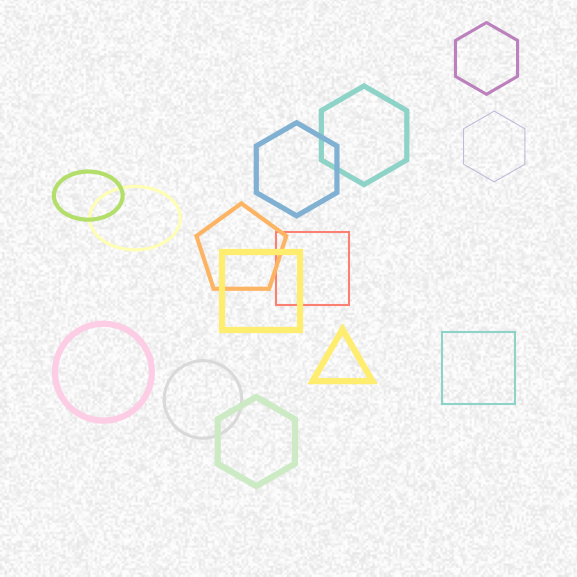[{"shape": "hexagon", "thickness": 2.5, "radius": 0.43, "center": [0.63, 0.765]}, {"shape": "square", "thickness": 1, "radius": 0.31, "center": [0.829, 0.362]}, {"shape": "oval", "thickness": 1.5, "radius": 0.39, "center": [0.234, 0.621]}, {"shape": "hexagon", "thickness": 0.5, "radius": 0.31, "center": [0.856, 0.745]}, {"shape": "square", "thickness": 1, "radius": 0.32, "center": [0.541, 0.534]}, {"shape": "hexagon", "thickness": 2.5, "radius": 0.4, "center": [0.514, 0.706]}, {"shape": "pentagon", "thickness": 2, "radius": 0.41, "center": [0.418, 0.565]}, {"shape": "oval", "thickness": 2, "radius": 0.3, "center": [0.153, 0.66]}, {"shape": "circle", "thickness": 3, "radius": 0.42, "center": [0.179, 0.355]}, {"shape": "circle", "thickness": 1.5, "radius": 0.34, "center": [0.351, 0.307]}, {"shape": "hexagon", "thickness": 1.5, "radius": 0.31, "center": [0.842, 0.898]}, {"shape": "hexagon", "thickness": 3, "radius": 0.39, "center": [0.444, 0.235]}, {"shape": "square", "thickness": 3, "radius": 0.34, "center": [0.452, 0.495]}, {"shape": "triangle", "thickness": 3, "radius": 0.3, "center": [0.593, 0.369]}]